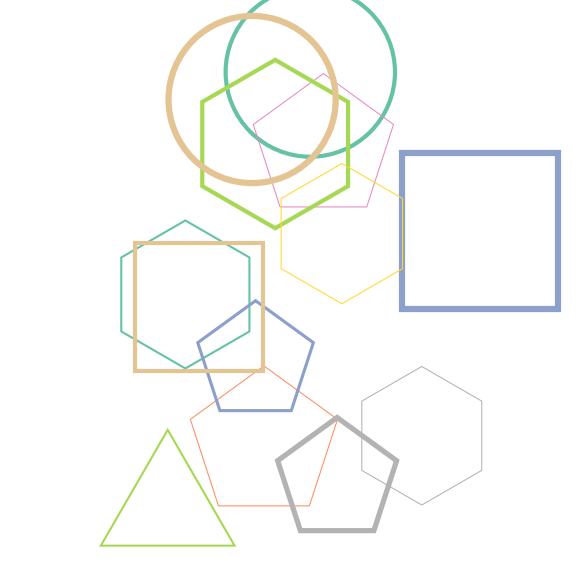[{"shape": "hexagon", "thickness": 1, "radius": 0.64, "center": [0.321, 0.489]}, {"shape": "circle", "thickness": 2, "radius": 0.73, "center": [0.537, 0.874]}, {"shape": "pentagon", "thickness": 0.5, "radius": 0.67, "center": [0.457, 0.232]}, {"shape": "pentagon", "thickness": 1.5, "radius": 0.53, "center": [0.443, 0.373]}, {"shape": "square", "thickness": 3, "radius": 0.68, "center": [0.83, 0.599]}, {"shape": "pentagon", "thickness": 0.5, "radius": 0.64, "center": [0.56, 0.744]}, {"shape": "triangle", "thickness": 1, "radius": 0.67, "center": [0.29, 0.121]}, {"shape": "hexagon", "thickness": 2, "radius": 0.73, "center": [0.477, 0.75]}, {"shape": "hexagon", "thickness": 0.5, "radius": 0.61, "center": [0.592, 0.595]}, {"shape": "circle", "thickness": 3, "radius": 0.72, "center": [0.437, 0.827]}, {"shape": "square", "thickness": 2, "radius": 0.55, "center": [0.345, 0.467]}, {"shape": "hexagon", "thickness": 0.5, "radius": 0.6, "center": [0.73, 0.245]}, {"shape": "pentagon", "thickness": 2.5, "radius": 0.54, "center": [0.584, 0.168]}]